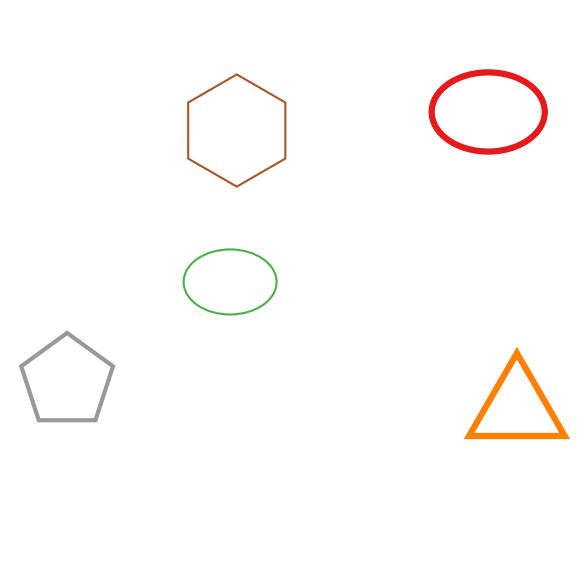[{"shape": "oval", "thickness": 3, "radius": 0.49, "center": [0.845, 0.805]}, {"shape": "oval", "thickness": 1, "radius": 0.4, "center": [0.398, 0.511]}, {"shape": "triangle", "thickness": 3, "radius": 0.48, "center": [0.895, 0.292]}, {"shape": "hexagon", "thickness": 1, "radius": 0.49, "center": [0.41, 0.773]}, {"shape": "pentagon", "thickness": 2, "radius": 0.42, "center": [0.116, 0.339]}]